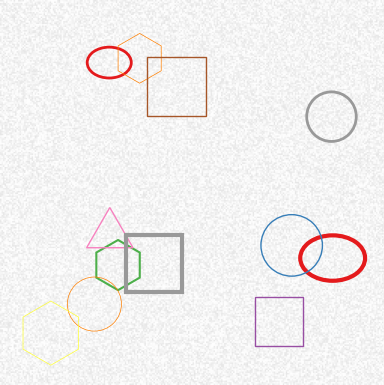[{"shape": "oval", "thickness": 2, "radius": 0.29, "center": [0.284, 0.837]}, {"shape": "oval", "thickness": 3, "radius": 0.42, "center": [0.864, 0.33]}, {"shape": "circle", "thickness": 1, "radius": 0.4, "center": [0.758, 0.363]}, {"shape": "hexagon", "thickness": 1.5, "radius": 0.33, "center": [0.307, 0.312]}, {"shape": "square", "thickness": 1, "radius": 0.31, "center": [0.724, 0.165]}, {"shape": "hexagon", "thickness": 0.5, "radius": 0.32, "center": [0.363, 0.848]}, {"shape": "circle", "thickness": 0.5, "radius": 0.35, "center": [0.245, 0.21]}, {"shape": "hexagon", "thickness": 0.5, "radius": 0.42, "center": [0.132, 0.135]}, {"shape": "square", "thickness": 1, "radius": 0.38, "center": [0.459, 0.776]}, {"shape": "triangle", "thickness": 1, "radius": 0.35, "center": [0.285, 0.391]}, {"shape": "square", "thickness": 3, "radius": 0.37, "center": [0.4, 0.316]}, {"shape": "circle", "thickness": 2, "radius": 0.32, "center": [0.861, 0.697]}]